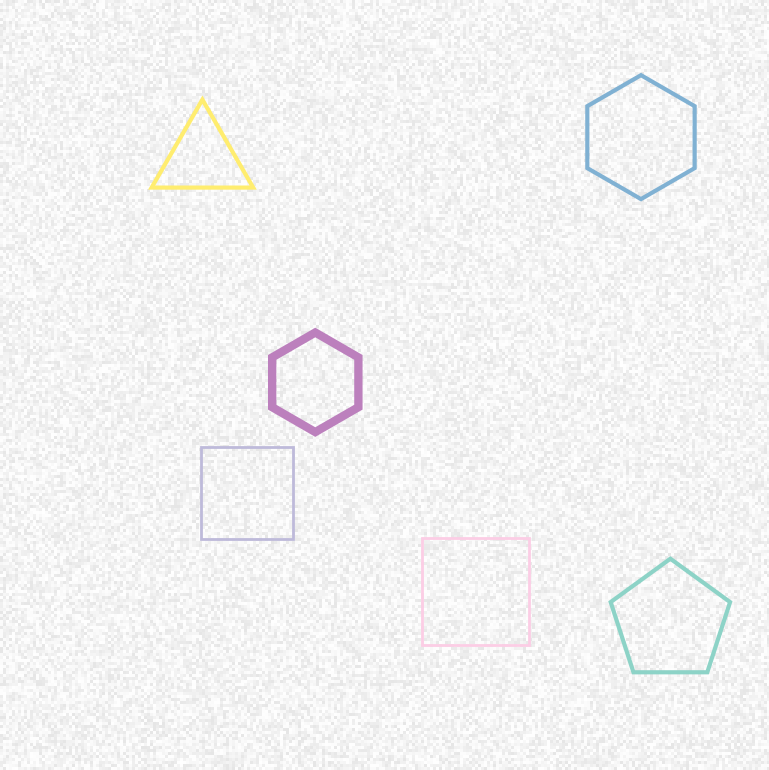[{"shape": "pentagon", "thickness": 1.5, "radius": 0.41, "center": [0.871, 0.193]}, {"shape": "square", "thickness": 1, "radius": 0.3, "center": [0.321, 0.36]}, {"shape": "hexagon", "thickness": 1.5, "radius": 0.4, "center": [0.832, 0.822]}, {"shape": "square", "thickness": 1, "radius": 0.35, "center": [0.617, 0.232]}, {"shape": "hexagon", "thickness": 3, "radius": 0.32, "center": [0.409, 0.504]}, {"shape": "triangle", "thickness": 1.5, "radius": 0.38, "center": [0.263, 0.794]}]